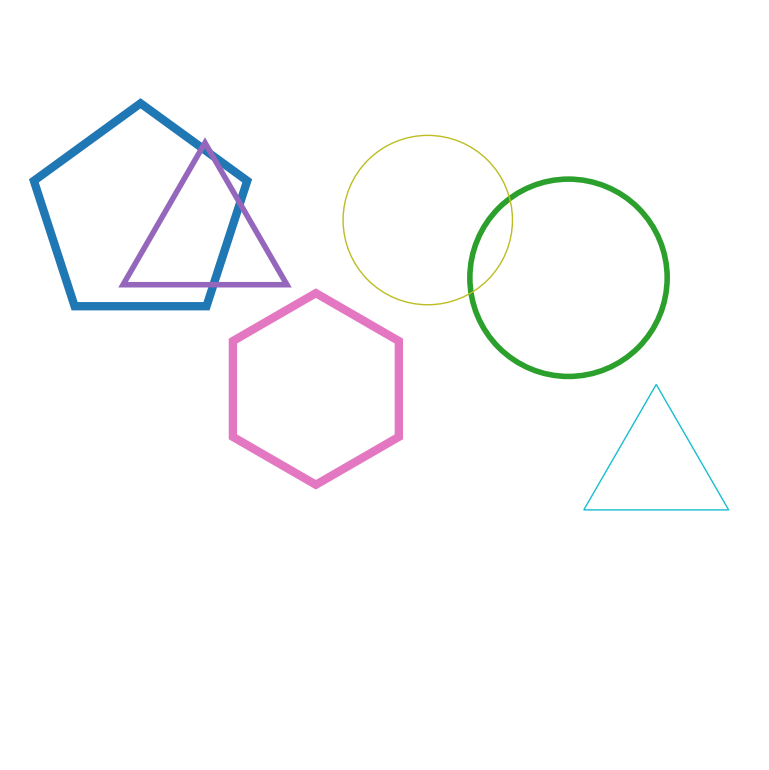[{"shape": "pentagon", "thickness": 3, "radius": 0.73, "center": [0.183, 0.72]}, {"shape": "circle", "thickness": 2, "radius": 0.64, "center": [0.738, 0.639]}, {"shape": "triangle", "thickness": 2, "radius": 0.61, "center": [0.266, 0.692]}, {"shape": "hexagon", "thickness": 3, "radius": 0.62, "center": [0.41, 0.495]}, {"shape": "circle", "thickness": 0.5, "radius": 0.55, "center": [0.556, 0.714]}, {"shape": "triangle", "thickness": 0.5, "radius": 0.54, "center": [0.852, 0.392]}]